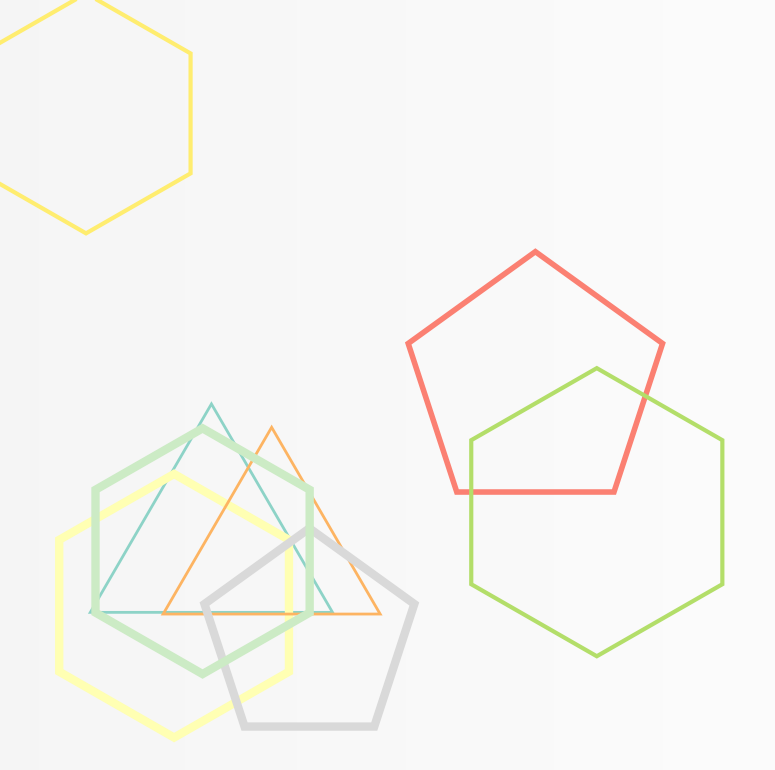[{"shape": "triangle", "thickness": 1, "radius": 0.9, "center": [0.273, 0.295]}, {"shape": "hexagon", "thickness": 3, "radius": 0.86, "center": [0.225, 0.213]}, {"shape": "pentagon", "thickness": 2, "radius": 0.86, "center": [0.691, 0.501]}, {"shape": "triangle", "thickness": 1, "radius": 0.81, "center": [0.351, 0.283]}, {"shape": "hexagon", "thickness": 1.5, "radius": 0.94, "center": [0.77, 0.335]}, {"shape": "pentagon", "thickness": 3, "radius": 0.71, "center": [0.399, 0.172]}, {"shape": "hexagon", "thickness": 3, "radius": 0.8, "center": [0.261, 0.284]}, {"shape": "hexagon", "thickness": 1.5, "radius": 0.78, "center": [0.111, 0.853]}]